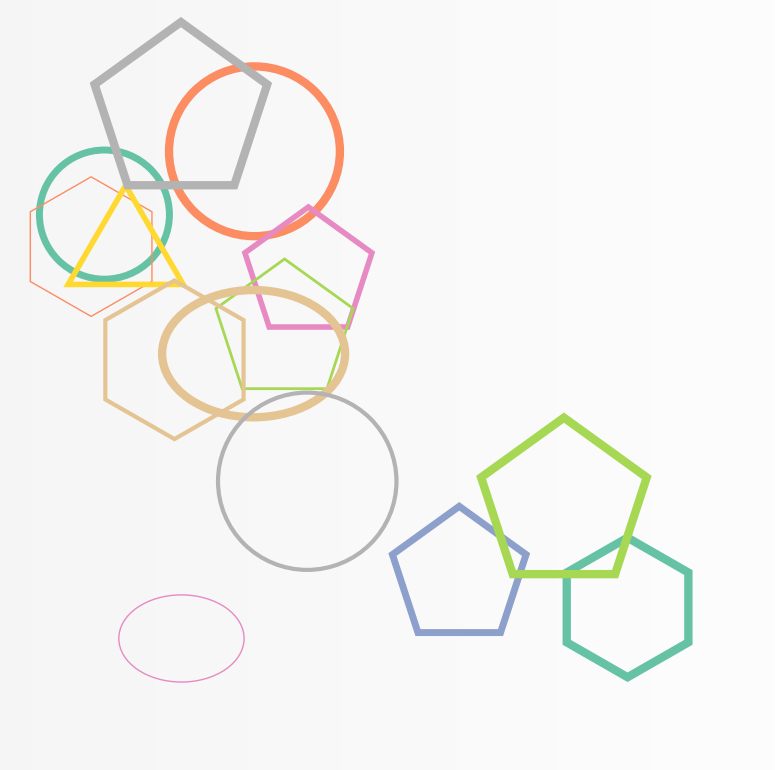[{"shape": "hexagon", "thickness": 3, "radius": 0.45, "center": [0.81, 0.211]}, {"shape": "circle", "thickness": 2.5, "radius": 0.42, "center": [0.135, 0.721]}, {"shape": "hexagon", "thickness": 0.5, "radius": 0.45, "center": [0.118, 0.68]}, {"shape": "circle", "thickness": 3, "radius": 0.55, "center": [0.328, 0.804]}, {"shape": "pentagon", "thickness": 2.5, "radius": 0.45, "center": [0.593, 0.252]}, {"shape": "oval", "thickness": 0.5, "radius": 0.4, "center": [0.234, 0.171]}, {"shape": "pentagon", "thickness": 2, "radius": 0.43, "center": [0.398, 0.645]}, {"shape": "pentagon", "thickness": 3, "radius": 0.56, "center": [0.728, 0.345]}, {"shape": "pentagon", "thickness": 1, "radius": 0.47, "center": [0.367, 0.571]}, {"shape": "triangle", "thickness": 2, "radius": 0.43, "center": [0.162, 0.673]}, {"shape": "oval", "thickness": 3, "radius": 0.59, "center": [0.327, 0.541]}, {"shape": "hexagon", "thickness": 1.5, "radius": 0.51, "center": [0.225, 0.533]}, {"shape": "pentagon", "thickness": 3, "radius": 0.59, "center": [0.233, 0.854]}, {"shape": "circle", "thickness": 1.5, "radius": 0.58, "center": [0.396, 0.375]}]